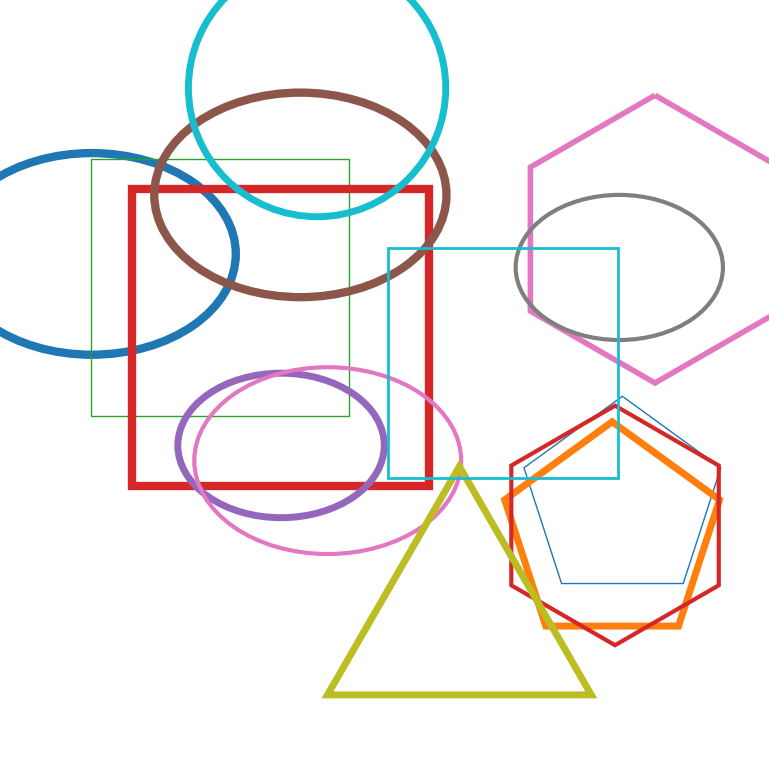[{"shape": "pentagon", "thickness": 0.5, "radius": 0.67, "center": [0.808, 0.351]}, {"shape": "oval", "thickness": 3, "radius": 0.94, "center": [0.119, 0.67]}, {"shape": "pentagon", "thickness": 2.5, "radius": 0.73, "center": [0.795, 0.306]}, {"shape": "square", "thickness": 0.5, "radius": 0.84, "center": [0.286, 0.627]}, {"shape": "square", "thickness": 3, "radius": 0.97, "center": [0.364, 0.562]}, {"shape": "hexagon", "thickness": 1.5, "radius": 0.78, "center": [0.799, 0.318]}, {"shape": "oval", "thickness": 2.5, "radius": 0.67, "center": [0.365, 0.422]}, {"shape": "oval", "thickness": 3, "radius": 0.95, "center": [0.39, 0.747]}, {"shape": "oval", "thickness": 1.5, "radius": 0.87, "center": [0.426, 0.402]}, {"shape": "hexagon", "thickness": 2, "radius": 0.93, "center": [0.851, 0.689]}, {"shape": "oval", "thickness": 1.5, "radius": 0.67, "center": [0.804, 0.653]}, {"shape": "triangle", "thickness": 2.5, "radius": 0.99, "center": [0.597, 0.196]}, {"shape": "circle", "thickness": 2.5, "radius": 0.84, "center": [0.412, 0.886]}, {"shape": "square", "thickness": 1, "radius": 0.75, "center": [0.654, 0.529]}]